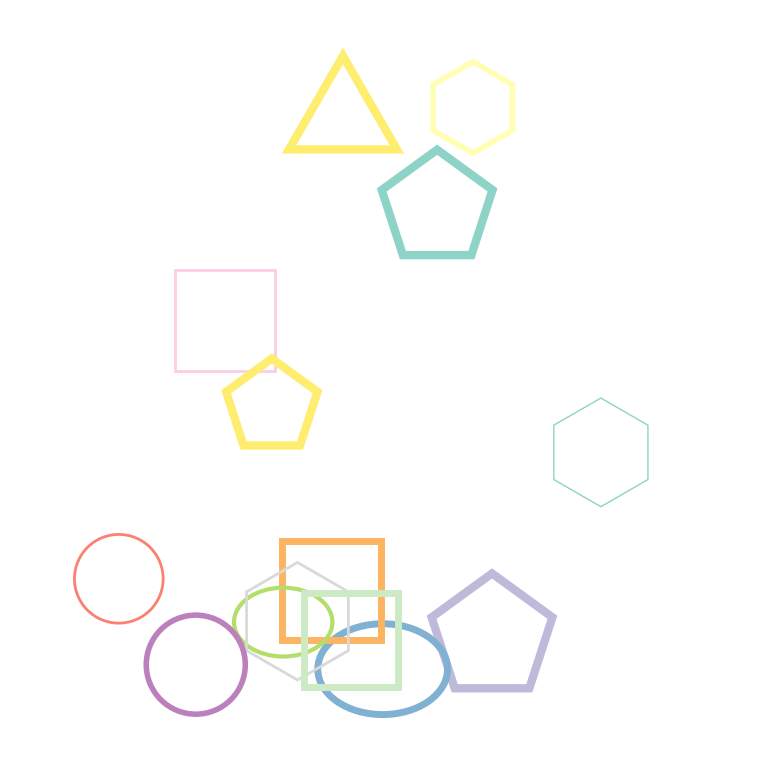[{"shape": "hexagon", "thickness": 0.5, "radius": 0.35, "center": [0.78, 0.413]}, {"shape": "pentagon", "thickness": 3, "radius": 0.38, "center": [0.568, 0.73]}, {"shape": "hexagon", "thickness": 2, "radius": 0.3, "center": [0.614, 0.86]}, {"shape": "pentagon", "thickness": 3, "radius": 0.41, "center": [0.639, 0.173]}, {"shape": "circle", "thickness": 1, "radius": 0.29, "center": [0.154, 0.248]}, {"shape": "oval", "thickness": 2.5, "radius": 0.42, "center": [0.497, 0.131]}, {"shape": "square", "thickness": 2.5, "radius": 0.32, "center": [0.431, 0.233]}, {"shape": "oval", "thickness": 1.5, "radius": 0.32, "center": [0.368, 0.192]}, {"shape": "square", "thickness": 1, "radius": 0.33, "center": [0.292, 0.584]}, {"shape": "hexagon", "thickness": 1, "radius": 0.38, "center": [0.386, 0.193]}, {"shape": "circle", "thickness": 2, "radius": 0.32, "center": [0.254, 0.137]}, {"shape": "square", "thickness": 2.5, "radius": 0.31, "center": [0.455, 0.169]}, {"shape": "triangle", "thickness": 3, "radius": 0.4, "center": [0.445, 0.846]}, {"shape": "pentagon", "thickness": 3, "radius": 0.31, "center": [0.353, 0.472]}]